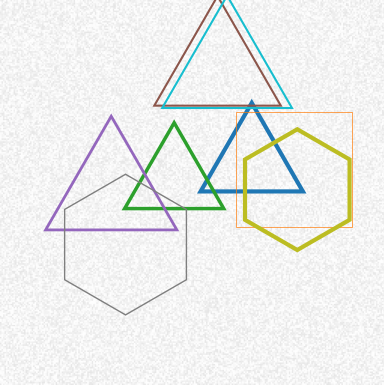[{"shape": "triangle", "thickness": 3, "radius": 0.77, "center": [0.654, 0.579]}, {"shape": "square", "thickness": 0.5, "radius": 0.75, "center": [0.764, 0.56]}, {"shape": "triangle", "thickness": 2.5, "radius": 0.74, "center": [0.452, 0.533]}, {"shape": "triangle", "thickness": 2, "radius": 0.98, "center": [0.289, 0.501]}, {"shape": "triangle", "thickness": 1.5, "radius": 0.95, "center": [0.565, 0.82]}, {"shape": "hexagon", "thickness": 1, "radius": 0.91, "center": [0.326, 0.365]}, {"shape": "hexagon", "thickness": 3, "radius": 0.78, "center": [0.772, 0.507]}, {"shape": "triangle", "thickness": 1.5, "radius": 0.97, "center": [0.59, 0.817]}]